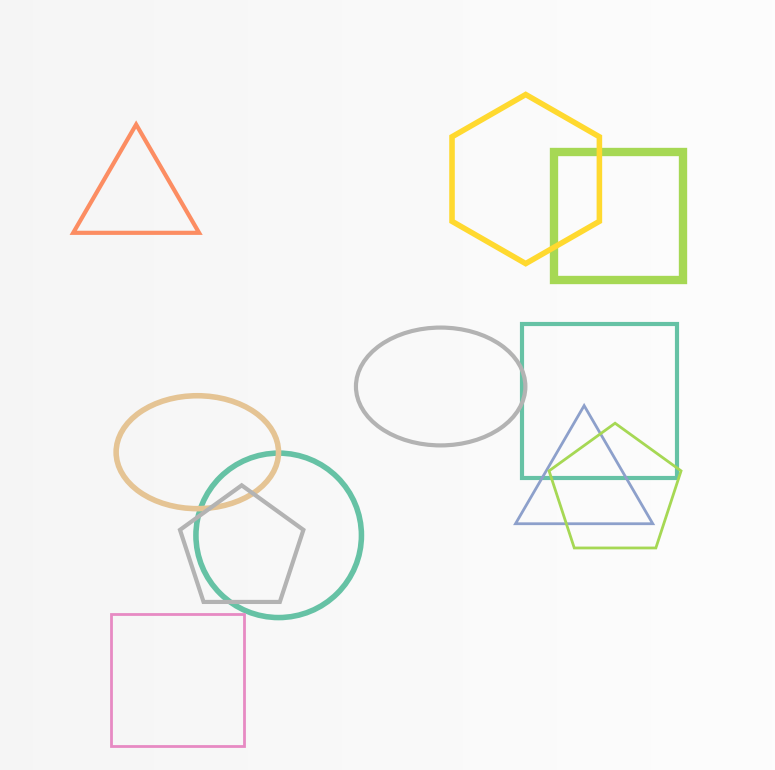[{"shape": "square", "thickness": 1.5, "radius": 0.5, "center": [0.773, 0.479]}, {"shape": "circle", "thickness": 2, "radius": 0.53, "center": [0.36, 0.305]}, {"shape": "triangle", "thickness": 1.5, "radius": 0.47, "center": [0.176, 0.745]}, {"shape": "triangle", "thickness": 1, "radius": 0.51, "center": [0.754, 0.371]}, {"shape": "square", "thickness": 1, "radius": 0.43, "center": [0.229, 0.117]}, {"shape": "pentagon", "thickness": 1, "radius": 0.45, "center": [0.794, 0.361]}, {"shape": "square", "thickness": 3, "radius": 0.42, "center": [0.798, 0.719]}, {"shape": "hexagon", "thickness": 2, "radius": 0.55, "center": [0.678, 0.767]}, {"shape": "oval", "thickness": 2, "radius": 0.52, "center": [0.255, 0.413]}, {"shape": "pentagon", "thickness": 1.5, "radius": 0.42, "center": [0.312, 0.286]}, {"shape": "oval", "thickness": 1.5, "radius": 0.55, "center": [0.569, 0.498]}]